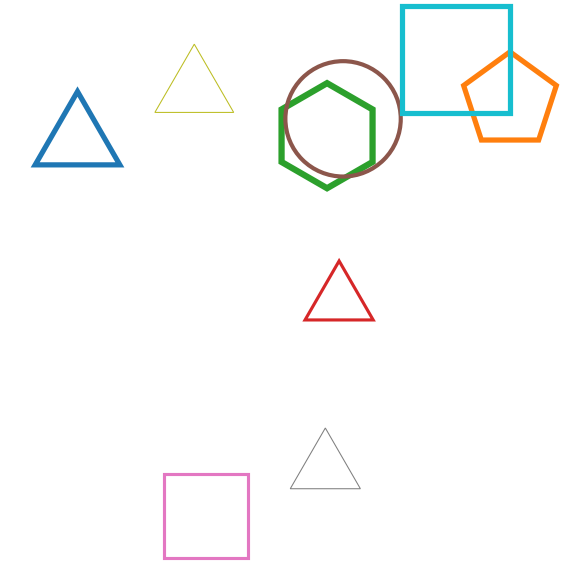[{"shape": "triangle", "thickness": 2.5, "radius": 0.42, "center": [0.134, 0.756]}, {"shape": "pentagon", "thickness": 2.5, "radius": 0.42, "center": [0.883, 0.825]}, {"shape": "hexagon", "thickness": 3, "radius": 0.45, "center": [0.566, 0.764]}, {"shape": "triangle", "thickness": 1.5, "radius": 0.34, "center": [0.587, 0.479]}, {"shape": "circle", "thickness": 2, "radius": 0.5, "center": [0.594, 0.793]}, {"shape": "square", "thickness": 1.5, "radius": 0.36, "center": [0.357, 0.105]}, {"shape": "triangle", "thickness": 0.5, "radius": 0.35, "center": [0.563, 0.188]}, {"shape": "triangle", "thickness": 0.5, "radius": 0.39, "center": [0.336, 0.844]}, {"shape": "square", "thickness": 2.5, "radius": 0.47, "center": [0.79, 0.896]}]